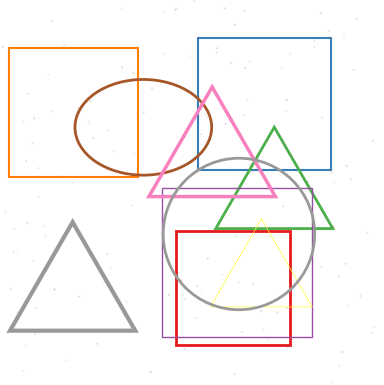[{"shape": "square", "thickness": 2, "radius": 0.74, "center": [0.605, 0.252]}, {"shape": "square", "thickness": 1.5, "radius": 0.86, "center": [0.686, 0.73]}, {"shape": "triangle", "thickness": 2, "radius": 0.88, "center": [0.712, 0.494]}, {"shape": "square", "thickness": 1, "radius": 0.97, "center": [0.615, 0.318]}, {"shape": "square", "thickness": 1.5, "radius": 0.84, "center": [0.191, 0.707]}, {"shape": "triangle", "thickness": 0.5, "radius": 0.76, "center": [0.679, 0.279]}, {"shape": "oval", "thickness": 2, "radius": 0.89, "center": [0.372, 0.669]}, {"shape": "triangle", "thickness": 2.5, "radius": 0.95, "center": [0.551, 0.584]}, {"shape": "triangle", "thickness": 3, "radius": 0.94, "center": [0.189, 0.235]}, {"shape": "circle", "thickness": 2, "radius": 0.98, "center": [0.621, 0.392]}]